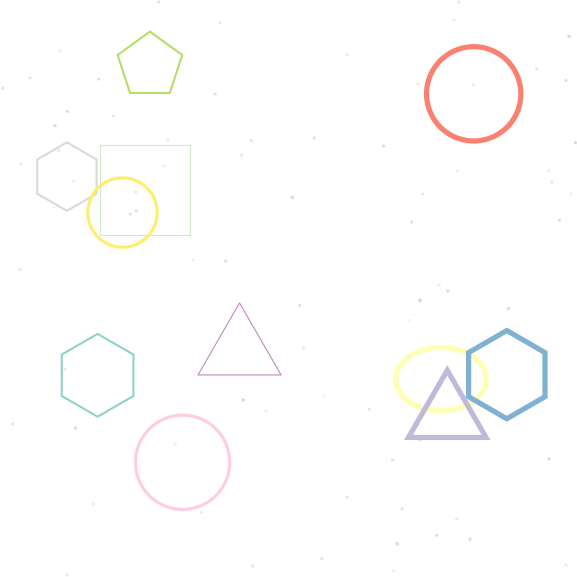[{"shape": "hexagon", "thickness": 1, "radius": 0.36, "center": [0.169, 0.349]}, {"shape": "oval", "thickness": 2.5, "radius": 0.39, "center": [0.764, 0.343]}, {"shape": "triangle", "thickness": 2.5, "radius": 0.39, "center": [0.774, 0.28]}, {"shape": "circle", "thickness": 2.5, "radius": 0.41, "center": [0.82, 0.837]}, {"shape": "hexagon", "thickness": 2.5, "radius": 0.38, "center": [0.878, 0.35]}, {"shape": "pentagon", "thickness": 1, "radius": 0.29, "center": [0.26, 0.886]}, {"shape": "circle", "thickness": 1.5, "radius": 0.41, "center": [0.316, 0.199]}, {"shape": "hexagon", "thickness": 1, "radius": 0.3, "center": [0.116, 0.693]}, {"shape": "triangle", "thickness": 0.5, "radius": 0.42, "center": [0.415, 0.391]}, {"shape": "square", "thickness": 0.5, "radius": 0.39, "center": [0.251, 0.67]}, {"shape": "circle", "thickness": 1.5, "radius": 0.3, "center": [0.212, 0.631]}]